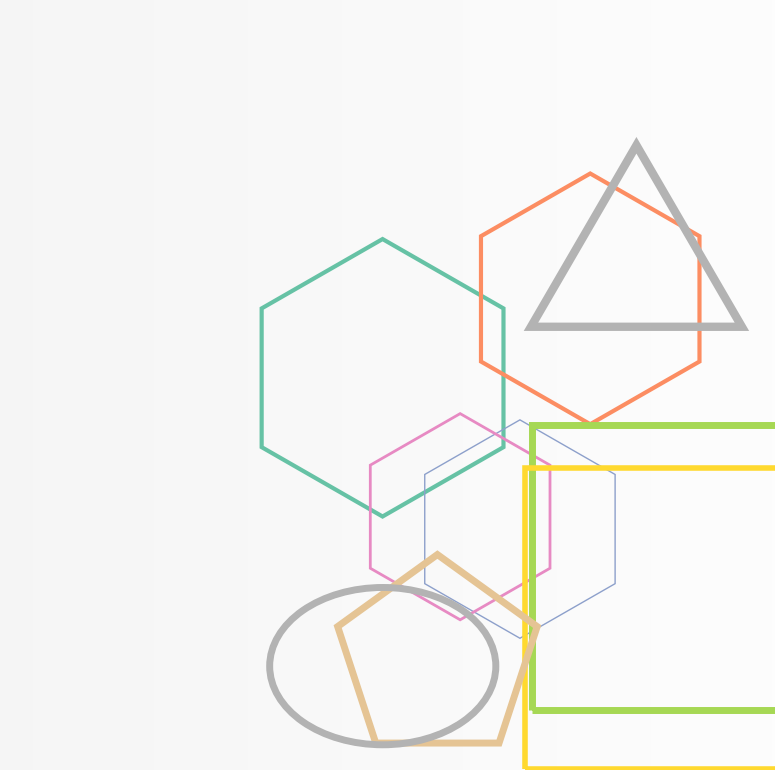[{"shape": "hexagon", "thickness": 1.5, "radius": 0.9, "center": [0.494, 0.509]}, {"shape": "hexagon", "thickness": 1.5, "radius": 0.81, "center": [0.762, 0.612]}, {"shape": "hexagon", "thickness": 0.5, "radius": 0.71, "center": [0.671, 0.313]}, {"shape": "hexagon", "thickness": 1, "radius": 0.67, "center": [0.594, 0.329]}, {"shape": "square", "thickness": 2.5, "radius": 0.93, "center": [0.871, 0.263]}, {"shape": "square", "thickness": 2, "radius": 0.98, "center": [0.874, 0.197]}, {"shape": "pentagon", "thickness": 2.5, "radius": 0.68, "center": [0.564, 0.144]}, {"shape": "oval", "thickness": 2.5, "radius": 0.73, "center": [0.494, 0.135]}, {"shape": "triangle", "thickness": 3, "radius": 0.79, "center": [0.821, 0.654]}]